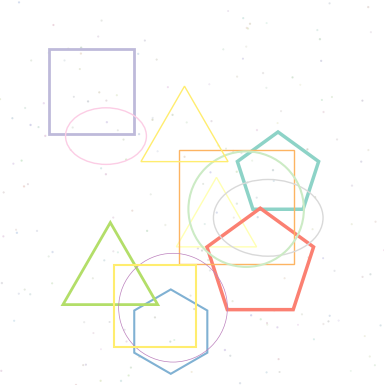[{"shape": "pentagon", "thickness": 2.5, "radius": 0.55, "center": [0.722, 0.546]}, {"shape": "triangle", "thickness": 1, "radius": 0.6, "center": [0.562, 0.419]}, {"shape": "square", "thickness": 2, "radius": 0.55, "center": [0.238, 0.762]}, {"shape": "pentagon", "thickness": 2.5, "radius": 0.73, "center": [0.676, 0.314]}, {"shape": "hexagon", "thickness": 1.5, "radius": 0.55, "center": [0.444, 0.139]}, {"shape": "square", "thickness": 1, "radius": 0.74, "center": [0.614, 0.462]}, {"shape": "triangle", "thickness": 2, "radius": 0.71, "center": [0.287, 0.28]}, {"shape": "oval", "thickness": 1, "radius": 0.53, "center": [0.275, 0.646]}, {"shape": "oval", "thickness": 1, "radius": 0.71, "center": [0.697, 0.434]}, {"shape": "circle", "thickness": 0.5, "radius": 0.71, "center": [0.449, 0.201]}, {"shape": "circle", "thickness": 1.5, "radius": 0.75, "center": [0.639, 0.457]}, {"shape": "square", "thickness": 1.5, "radius": 0.53, "center": [0.402, 0.204]}, {"shape": "triangle", "thickness": 1, "radius": 0.65, "center": [0.479, 0.646]}]